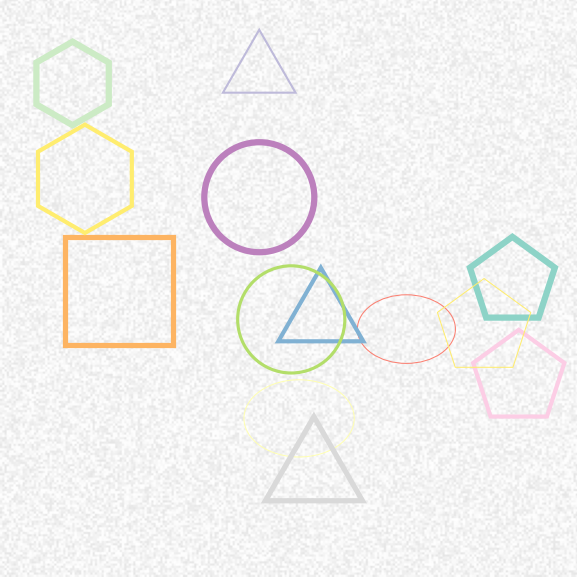[{"shape": "pentagon", "thickness": 3, "radius": 0.39, "center": [0.887, 0.512]}, {"shape": "oval", "thickness": 0.5, "radius": 0.48, "center": [0.518, 0.275]}, {"shape": "triangle", "thickness": 1, "radius": 0.36, "center": [0.449, 0.875]}, {"shape": "oval", "thickness": 0.5, "radius": 0.42, "center": [0.704, 0.429]}, {"shape": "triangle", "thickness": 2, "radius": 0.42, "center": [0.556, 0.451]}, {"shape": "square", "thickness": 2.5, "radius": 0.47, "center": [0.205, 0.495]}, {"shape": "circle", "thickness": 1.5, "radius": 0.46, "center": [0.504, 0.446]}, {"shape": "pentagon", "thickness": 2, "radius": 0.42, "center": [0.898, 0.345]}, {"shape": "triangle", "thickness": 2.5, "radius": 0.49, "center": [0.544, 0.181]}, {"shape": "circle", "thickness": 3, "radius": 0.48, "center": [0.449, 0.658]}, {"shape": "hexagon", "thickness": 3, "radius": 0.36, "center": [0.126, 0.855]}, {"shape": "hexagon", "thickness": 2, "radius": 0.47, "center": [0.147, 0.69]}, {"shape": "pentagon", "thickness": 0.5, "radius": 0.42, "center": [0.838, 0.432]}]